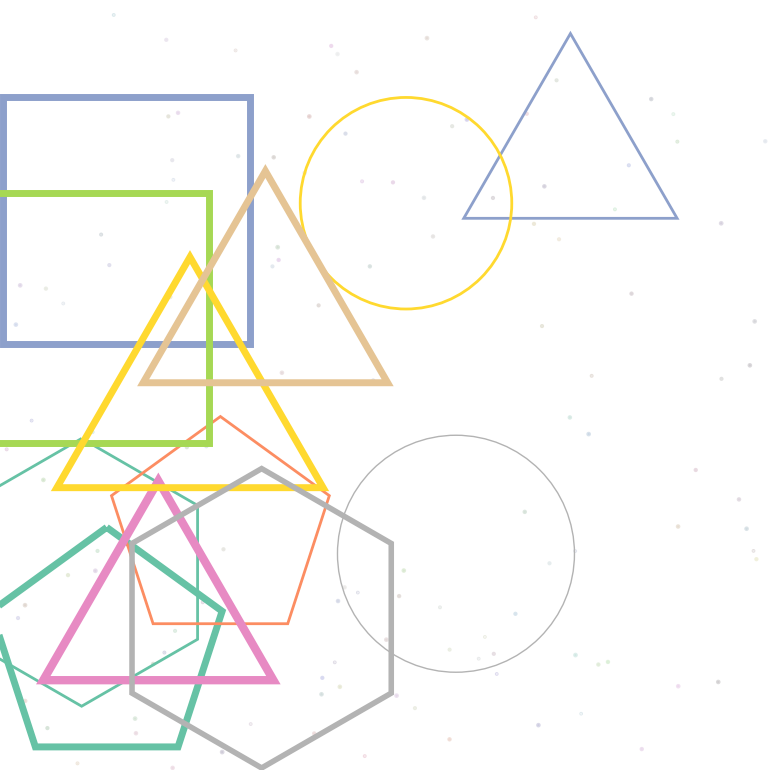[{"shape": "hexagon", "thickness": 1, "radius": 0.87, "center": [0.106, 0.257]}, {"shape": "pentagon", "thickness": 2.5, "radius": 0.79, "center": [0.139, 0.157]}, {"shape": "pentagon", "thickness": 1, "radius": 0.74, "center": [0.286, 0.31]}, {"shape": "square", "thickness": 2.5, "radius": 0.8, "center": [0.165, 0.714]}, {"shape": "triangle", "thickness": 1, "radius": 0.8, "center": [0.741, 0.796]}, {"shape": "triangle", "thickness": 3, "radius": 0.86, "center": [0.206, 0.203]}, {"shape": "square", "thickness": 2.5, "radius": 0.81, "center": [0.109, 0.587]}, {"shape": "circle", "thickness": 1, "radius": 0.69, "center": [0.527, 0.736]}, {"shape": "triangle", "thickness": 2.5, "radius": 1.0, "center": [0.247, 0.466]}, {"shape": "triangle", "thickness": 2.5, "radius": 0.92, "center": [0.345, 0.595]}, {"shape": "circle", "thickness": 0.5, "radius": 0.77, "center": [0.592, 0.281]}, {"shape": "hexagon", "thickness": 2, "radius": 0.97, "center": [0.34, 0.197]}]